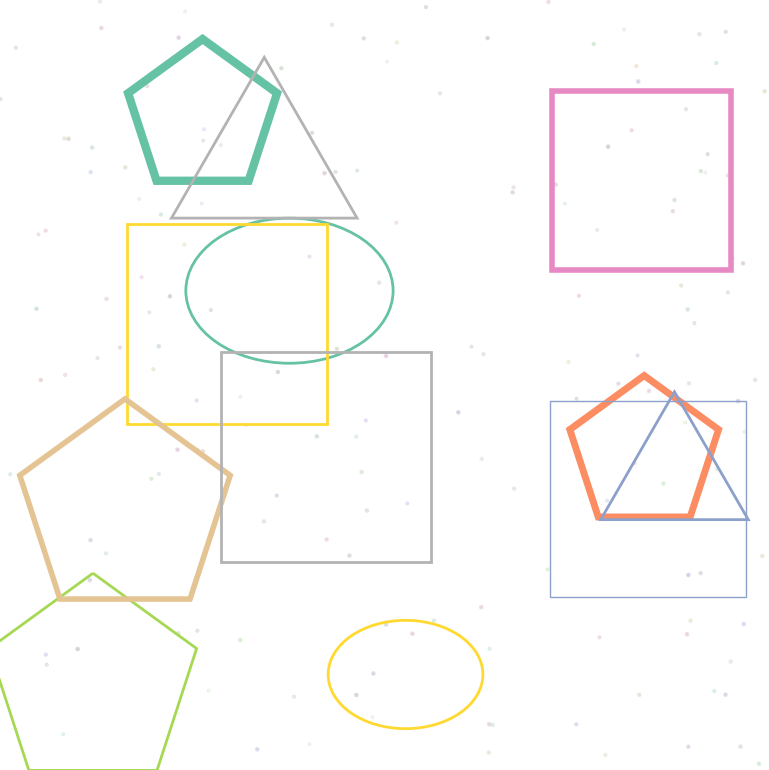[{"shape": "oval", "thickness": 1, "radius": 0.67, "center": [0.376, 0.622]}, {"shape": "pentagon", "thickness": 3, "radius": 0.51, "center": [0.263, 0.848]}, {"shape": "pentagon", "thickness": 2.5, "radius": 0.51, "center": [0.837, 0.411]}, {"shape": "square", "thickness": 0.5, "radius": 0.64, "center": [0.841, 0.352]}, {"shape": "triangle", "thickness": 1, "radius": 0.55, "center": [0.876, 0.38]}, {"shape": "square", "thickness": 2, "radius": 0.58, "center": [0.833, 0.765]}, {"shape": "pentagon", "thickness": 1, "radius": 0.71, "center": [0.121, 0.114]}, {"shape": "oval", "thickness": 1, "radius": 0.5, "center": [0.527, 0.124]}, {"shape": "square", "thickness": 1, "radius": 0.65, "center": [0.295, 0.579]}, {"shape": "pentagon", "thickness": 2, "radius": 0.72, "center": [0.162, 0.338]}, {"shape": "triangle", "thickness": 1, "radius": 0.7, "center": [0.343, 0.786]}, {"shape": "square", "thickness": 1, "radius": 0.68, "center": [0.423, 0.406]}]